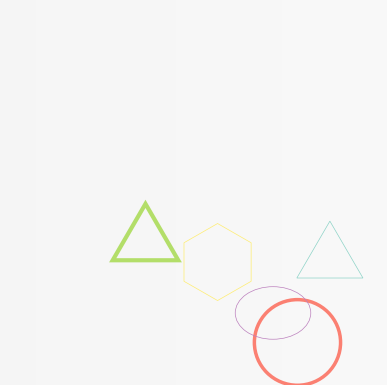[{"shape": "triangle", "thickness": 0.5, "radius": 0.49, "center": [0.851, 0.327]}, {"shape": "circle", "thickness": 2.5, "radius": 0.56, "center": [0.768, 0.111]}, {"shape": "triangle", "thickness": 3, "radius": 0.49, "center": [0.375, 0.373]}, {"shape": "oval", "thickness": 0.5, "radius": 0.49, "center": [0.705, 0.187]}, {"shape": "hexagon", "thickness": 0.5, "radius": 0.5, "center": [0.561, 0.319]}]